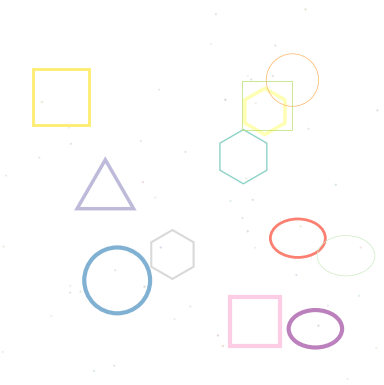[{"shape": "hexagon", "thickness": 1, "radius": 0.35, "center": [0.632, 0.593]}, {"shape": "hexagon", "thickness": 2.5, "radius": 0.3, "center": [0.688, 0.711]}, {"shape": "triangle", "thickness": 2.5, "radius": 0.42, "center": [0.274, 0.5]}, {"shape": "oval", "thickness": 2, "radius": 0.36, "center": [0.774, 0.381]}, {"shape": "circle", "thickness": 3, "radius": 0.43, "center": [0.304, 0.272]}, {"shape": "circle", "thickness": 0.5, "radius": 0.34, "center": [0.76, 0.792]}, {"shape": "square", "thickness": 0.5, "radius": 0.32, "center": [0.693, 0.726]}, {"shape": "square", "thickness": 3, "radius": 0.32, "center": [0.663, 0.165]}, {"shape": "hexagon", "thickness": 1.5, "radius": 0.32, "center": [0.448, 0.339]}, {"shape": "oval", "thickness": 3, "radius": 0.35, "center": [0.819, 0.146]}, {"shape": "oval", "thickness": 0.5, "radius": 0.37, "center": [0.899, 0.336]}, {"shape": "square", "thickness": 2, "radius": 0.36, "center": [0.159, 0.749]}]